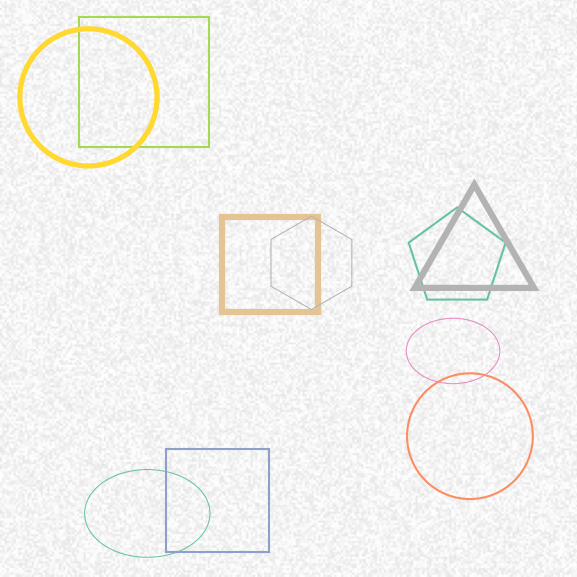[{"shape": "pentagon", "thickness": 1, "radius": 0.44, "center": [0.792, 0.552]}, {"shape": "oval", "thickness": 0.5, "radius": 0.54, "center": [0.255, 0.11]}, {"shape": "circle", "thickness": 1, "radius": 0.54, "center": [0.814, 0.244]}, {"shape": "square", "thickness": 1, "radius": 0.45, "center": [0.377, 0.133]}, {"shape": "oval", "thickness": 0.5, "radius": 0.4, "center": [0.785, 0.391]}, {"shape": "square", "thickness": 1, "radius": 0.56, "center": [0.249, 0.857]}, {"shape": "circle", "thickness": 2.5, "radius": 0.59, "center": [0.153, 0.831]}, {"shape": "square", "thickness": 3, "radius": 0.41, "center": [0.467, 0.54]}, {"shape": "hexagon", "thickness": 0.5, "radius": 0.4, "center": [0.539, 0.544]}, {"shape": "triangle", "thickness": 3, "radius": 0.6, "center": [0.821, 0.56]}]